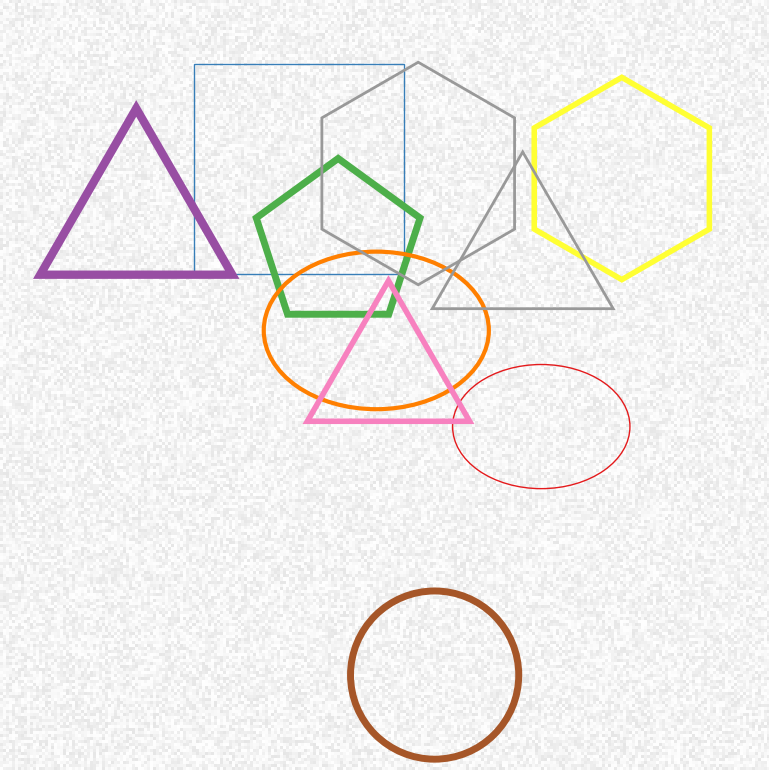[{"shape": "oval", "thickness": 0.5, "radius": 0.58, "center": [0.703, 0.446]}, {"shape": "square", "thickness": 0.5, "radius": 0.68, "center": [0.389, 0.78]}, {"shape": "pentagon", "thickness": 2.5, "radius": 0.56, "center": [0.439, 0.682]}, {"shape": "triangle", "thickness": 3, "radius": 0.72, "center": [0.177, 0.715]}, {"shape": "oval", "thickness": 1.5, "radius": 0.73, "center": [0.489, 0.571]}, {"shape": "hexagon", "thickness": 2, "radius": 0.66, "center": [0.808, 0.768]}, {"shape": "circle", "thickness": 2.5, "radius": 0.55, "center": [0.564, 0.123]}, {"shape": "triangle", "thickness": 2, "radius": 0.61, "center": [0.505, 0.514]}, {"shape": "triangle", "thickness": 1, "radius": 0.68, "center": [0.679, 0.667]}, {"shape": "hexagon", "thickness": 1, "radius": 0.72, "center": [0.543, 0.775]}]